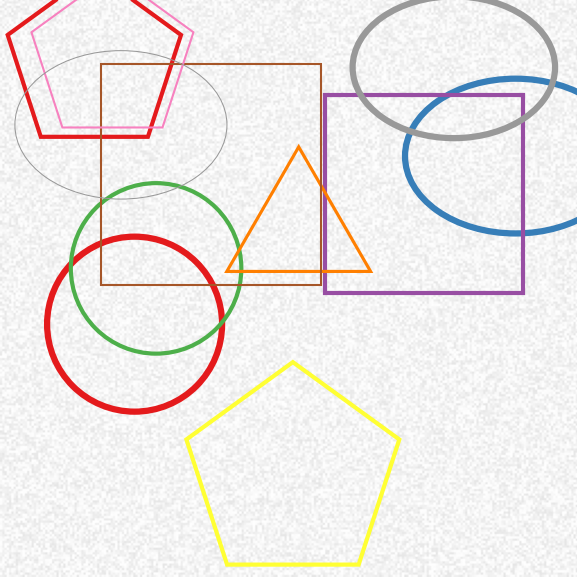[{"shape": "circle", "thickness": 3, "radius": 0.76, "center": [0.233, 0.438]}, {"shape": "pentagon", "thickness": 2, "radius": 0.79, "center": [0.163, 0.89]}, {"shape": "oval", "thickness": 3, "radius": 0.96, "center": [0.893, 0.729]}, {"shape": "circle", "thickness": 2, "radius": 0.74, "center": [0.27, 0.534]}, {"shape": "square", "thickness": 2, "radius": 0.86, "center": [0.734, 0.664]}, {"shape": "triangle", "thickness": 1.5, "radius": 0.72, "center": [0.517, 0.601]}, {"shape": "pentagon", "thickness": 2, "radius": 0.97, "center": [0.507, 0.178]}, {"shape": "square", "thickness": 1, "radius": 0.96, "center": [0.365, 0.696]}, {"shape": "pentagon", "thickness": 1, "radius": 0.74, "center": [0.195, 0.898]}, {"shape": "oval", "thickness": 0.5, "radius": 0.92, "center": [0.209, 0.783]}, {"shape": "oval", "thickness": 3, "radius": 0.88, "center": [0.786, 0.883]}]